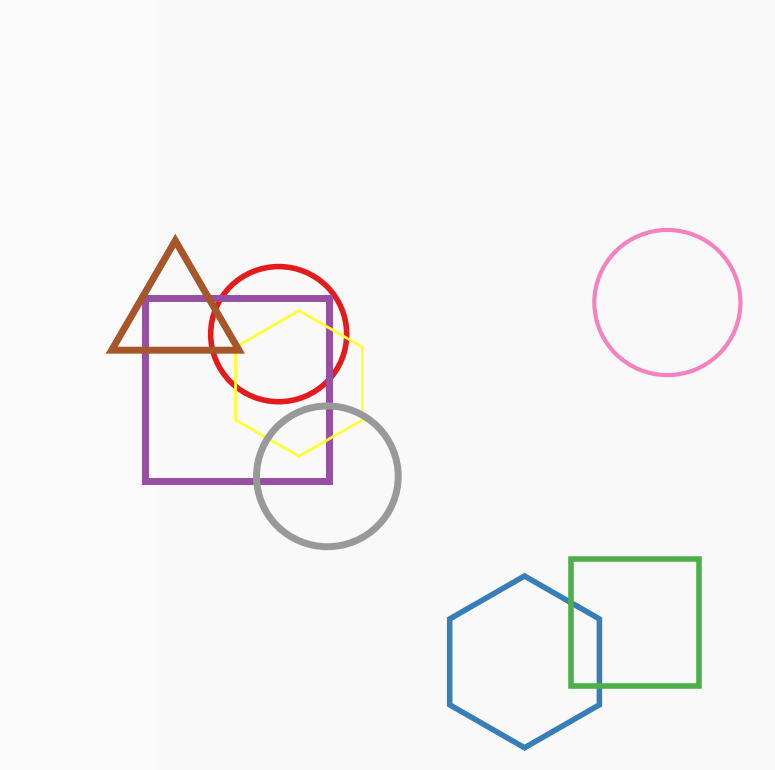[{"shape": "circle", "thickness": 2, "radius": 0.44, "center": [0.36, 0.566]}, {"shape": "hexagon", "thickness": 2, "radius": 0.56, "center": [0.677, 0.14]}, {"shape": "square", "thickness": 2, "radius": 0.41, "center": [0.819, 0.192]}, {"shape": "square", "thickness": 2.5, "radius": 0.59, "center": [0.306, 0.494]}, {"shape": "hexagon", "thickness": 1, "radius": 0.47, "center": [0.386, 0.502]}, {"shape": "triangle", "thickness": 2.5, "radius": 0.47, "center": [0.226, 0.593]}, {"shape": "circle", "thickness": 1.5, "radius": 0.47, "center": [0.861, 0.607]}, {"shape": "circle", "thickness": 2.5, "radius": 0.46, "center": [0.422, 0.381]}]